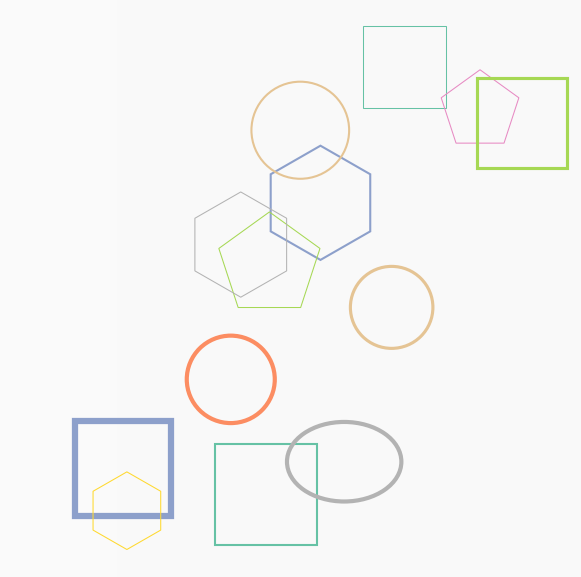[{"shape": "square", "thickness": 0.5, "radius": 0.35, "center": [0.696, 0.883]}, {"shape": "square", "thickness": 1, "radius": 0.44, "center": [0.457, 0.142]}, {"shape": "circle", "thickness": 2, "radius": 0.38, "center": [0.397, 0.342]}, {"shape": "hexagon", "thickness": 1, "radius": 0.49, "center": [0.551, 0.648]}, {"shape": "square", "thickness": 3, "radius": 0.41, "center": [0.212, 0.188]}, {"shape": "pentagon", "thickness": 0.5, "radius": 0.35, "center": [0.826, 0.808]}, {"shape": "square", "thickness": 1.5, "radius": 0.39, "center": [0.898, 0.787]}, {"shape": "pentagon", "thickness": 0.5, "radius": 0.46, "center": [0.463, 0.541]}, {"shape": "hexagon", "thickness": 0.5, "radius": 0.34, "center": [0.218, 0.115]}, {"shape": "circle", "thickness": 1.5, "radius": 0.35, "center": [0.674, 0.467]}, {"shape": "circle", "thickness": 1, "radius": 0.42, "center": [0.517, 0.774]}, {"shape": "oval", "thickness": 2, "radius": 0.49, "center": [0.592, 0.2]}, {"shape": "hexagon", "thickness": 0.5, "radius": 0.46, "center": [0.414, 0.576]}]